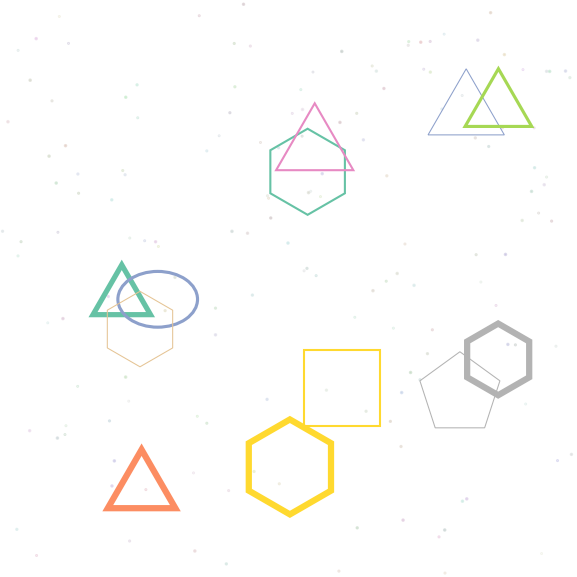[{"shape": "triangle", "thickness": 2.5, "radius": 0.29, "center": [0.211, 0.483]}, {"shape": "hexagon", "thickness": 1, "radius": 0.37, "center": [0.533, 0.702]}, {"shape": "triangle", "thickness": 3, "radius": 0.34, "center": [0.245, 0.153]}, {"shape": "oval", "thickness": 1.5, "radius": 0.34, "center": [0.273, 0.481]}, {"shape": "triangle", "thickness": 0.5, "radius": 0.38, "center": [0.807, 0.804]}, {"shape": "triangle", "thickness": 1, "radius": 0.39, "center": [0.545, 0.743]}, {"shape": "triangle", "thickness": 1.5, "radius": 0.33, "center": [0.863, 0.814]}, {"shape": "hexagon", "thickness": 3, "radius": 0.41, "center": [0.502, 0.191]}, {"shape": "square", "thickness": 1, "radius": 0.33, "center": [0.593, 0.328]}, {"shape": "hexagon", "thickness": 0.5, "radius": 0.33, "center": [0.242, 0.429]}, {"shape": "hexagon", "thickness": 3, "radius": 0.31, "center": [0.863, 0.377]}, {"shape": "pentagon", "thickness": 0.5, "radius": 0.36, "center": [0.796, 0.317]}]